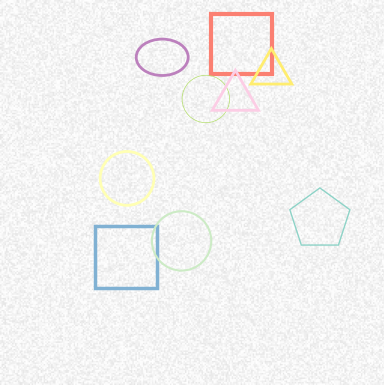[{"shape": "pentagon", "thickness": 1, "radius": 0.41, "center": [0.831, 0.43]}, {"shape": "circle", "thickness": 2, "radius": 0.35, "center": [0.33, 0.537]}, {"shape": "square", "thickness": 3, "radius": 0.39, "center": [0.627, 0.886]}, {"shape": "square", "thickness": 2.5, "radius": 0.4, "center": [0.328, 0.333]}, {"shape": "circle", "thickness": 0.5, "radius": 0.31, "center": [0.535, 0.743]}, {"shape": "triangle", "thickness": 2, "radius": 0.35, "center": [0.611, 0.748]}, {"shape": "oval", "thickness": 2, "radius": 0.34, "center": [0.421, 0.851]}, {"shape": "circle", "thickness": 1.5, "radius": 0.39, "center": [0.472, 0.374]}, {"shape": "triangle", "thickness": 2, "radius": 0.31, "center": [0.705, 0.812]}]